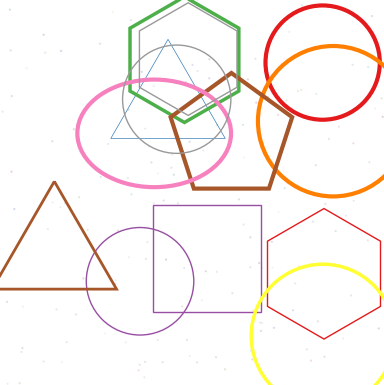[{"shape": "circle", "thickness": 3, "radius": 0.74, "center": [0.838, 0.837]}, {"shape": "hexagon", "thickness": 1, "radius": 0.85, "center": [0.842, 0.289]}, {"shape": "triangle", "thickness": 0.5, "radius": 0.86, "center": [0.436, 0.726]}, {"shape": "hexagon", "thickness": 2.5, "radius": 0.82, "center": [0.479, 0.845]}, {"shape": "square", "thickness": 1, "radius": 0.7, "center": [0.538, 0.328]}, {"shape": "circle", "thickness": 1, "radius": 0.7, "center": [0.364, 0.269]}, {"shape": "circle", "thickness": 3, "radius": 0.98, "center": [0.865, 0.685]}, {"shape": "circle", "thickness": 2.5, "radius": 0.93, "center": [0.839, 0.127]}, {"shape": "triangle", "thickness": 2, "radius": 0.93, "center": [0.141, 0.342]}, {"shape": "pentagon", "thickness": 3, "radius": 0.83, "center": [0.601, 0.644]}, {"shape": "oval", "thickness": 3, "radius": 1.0, "center": [0.401, 0.654]}, {"shape": "hexagon", "thickness": 1, "radius": 0.73, "center": [0.489, 0.846]}, {"shape": "circle", "thickness": 1, "radius": 0.7, "center": [0.459, 0.742]}]